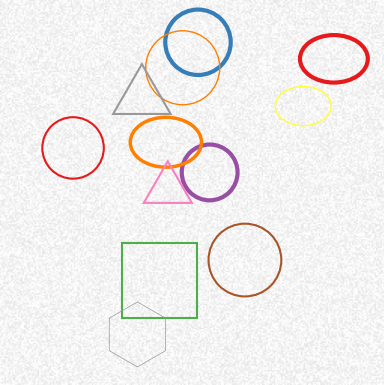[{"shape": "oval", "thickness": 3, "radius": 0.44, "center": [0.867, 0.847]}, {"shape": "circle", "thickness": 1.5, "radius": 0.4, "center": [0.19, 0.616]}, {"shape": "circle", "thickness": 3, "radius": 0.42, "center": [0.514, 0.89]}, {"shape": "square", "thickness": 1.5, "radius": 0.48, "center": [0.414, 0.272]}, {"shape": "circle", "thickness": 3, "radius": 0.36, "center": [0.545, 0.552]}, {"shape": "circle", "thickness": 1, "radius": 0.48, "center": [0.475, 0.824]}, {"shape": "oval", "thickness": 2.5, "radius": 0.46, "center": [0.431, 0.631]}, {"shape": "oval", "thickness": 1, "radius": 0.36, "center": [0.788, 0.724]}, {"shape": "circle", "thickness": 1.5, "radius": 0.47, "center": [0.636, 0.325]}, {"shape": "triangle", "thickness": 1.5, "radius": 0.36, "center": [0.436, 0.509]}, {"shape": "triangle", "thickness": 1.5, "radius": 0.43, "center": [0.369, 0.747]}, {"shape": "hexagon", "thickness": 0.5, "radius": 0.42, "center": [0.357, 0.131]}]